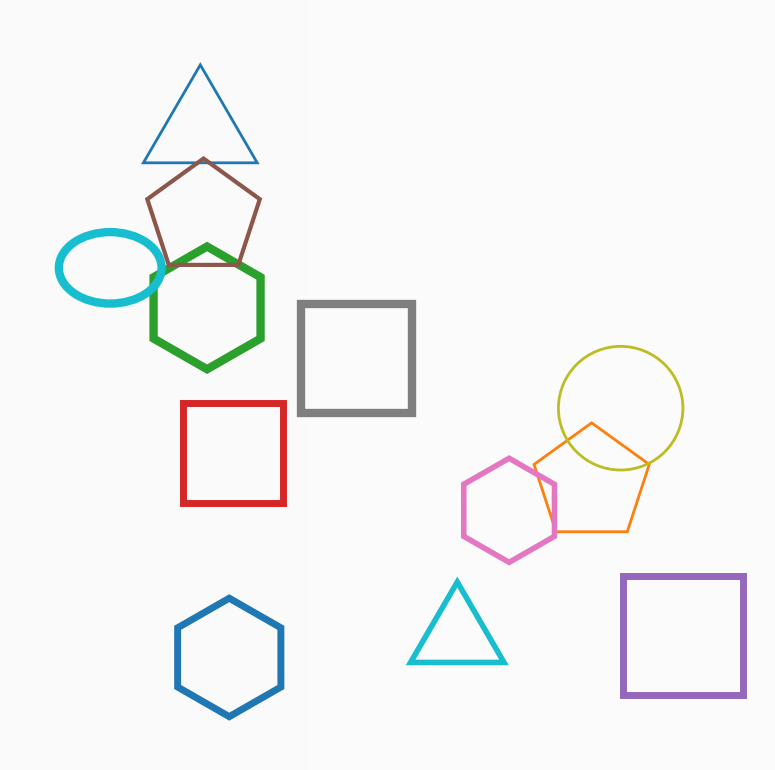[{"shape": "hexagon", "thickness": 2.5, "radius": 0.38, "center": [0.296, 0.146]}, {"shape": "triangle", "thickness": 1, "radius": 0.42, "center": [0.258, 0.831]}, {"shape": "pentagon", "thickness": 1, "radius": 0.39, "center": [0.763, 0.373]}, {"shape": "hexagon", "thickness": 3, "radius": 0.4, "center": [0.267, 0.6]}, {"shape": "square", "thickness": 2.5, "radius": 0.32, "center": [0.3, 0.412]}, {"shape": "square", "thickness": 2.5, "radius": 0.38, "center": [0.881, 0.175]}, {"shape": "pentagon", "thickness": 1.5, "radius": 0.38, "center": [0.263, 0.718]}, {"shape": "hexagon", "thickness": 2, "radius": 0.34, "center": [0.657, 0.337]}, {"shape": "square", "thickness": 3, "radius": 0.36, "center": [0.46, 0.534]}, {"shape": "circle", "thickness": 1, "radius": 0.4, "center": [0.801, 0.47]}, {"shape": "triangle", "thickness": 2, "radius": 0.35, "center": [0.59, 0.175]}, {"shape": "oval", "thickness": 3, "radius": 0.33, "center": [0.142, 0.652]}]